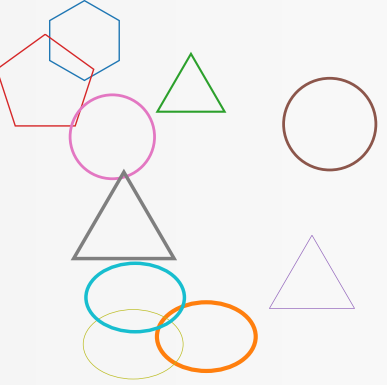[{"shape": "hexagon", "thickness": 1, "radius": 0.52, "center": [0.218, 0.895]}, {"shape": "oval", "thickness": 3, "radius": 0.64, "center": [0.532, 0.126]}, {"shape": "triangle", "thickness": 1.5, "radius": 0.5, "center": [0.493, 0.76]}, {"shape": "pentagon", "thickness": 1, "radius": 0.66, "center": [0.117, 0.779]}, {"shape": "triangle", "thickness": 0.5, "radius": 0.63, "center": [0.805, 0.262]}, {"shape": "circle", "thickness": 2, "radius": 0.6, "center": [0.851, 0.678]}, {"shape": "circle", "thickness": 2, "radius": 0.54, "center": [0.29, 0.645]}, {"shape": "triangle", "thickness": 2.5, "radius": 0.75, "center": [0.32, 0.403]}, {"shape": "oval", "thickness": 0.5, "radius": 0.64, "center": [0.344, 0.106]}, {"shape": "oval", "thickness": 2.5, "radius": 0.64, "center": [0.349, 0.227]}]